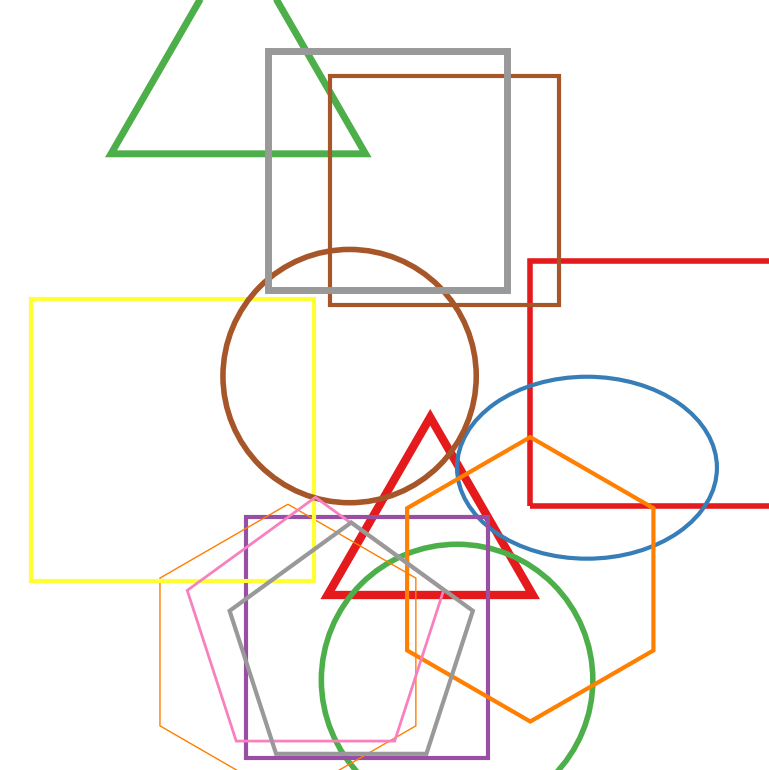[{"shape": "triangle", "thickness": 3, "radius": 0.77, "center": [0.559, 0.304]}, {"shape": "square", "thickness": 2, "radius": 0.8, "center": [0.848, 0.502]}, {"shape": "oval", "thickness": 1.5, "radius": 0.84, "center": [0.762, 0.393]}, {"shape": "circle", "thickness": 2, "radius": 0.88, "center": [0.594, 0.117]}, {"shape": "triangle", "thickness": 2.5, "radius": 0.95, "center": [0.309, 0.896]}, {"shape": "square", "thickness": 1.5, "radius": 0.78, "center": [0.477, 0.172]}, {"shape": "hexagon", "thickness": 1.5, "radius": 0.92, "center": [0.689, 0.248]}, {"shape": "hexagon", "thickness": 0.5, "radius": 0.96, "center": [0.374, 0.153]}, {"shape": "square", "thickness": 1.5, "radius": 0.92, "center": [0.224, 0.428]}, {"shape": "circle", "thickness": 2, "radius": 0.82, "center": [0.454, 0.512]}, {"shape": "square", "thickness": 1.5, "radius": 0.74, "center": [0.577, 0.753]}, {"shape": "pentagon", "thickness": 1, "radius": 0.88, "center": [0.41, 0.179]}, {"shape": "square", "thickness": 2.5, "radius": 0.78, "center": [0.504, 0.778]}, {"shape": "pentagon", "thickness": 1.5, "radius": 0.83, "center": [0.456, 0.155]}]